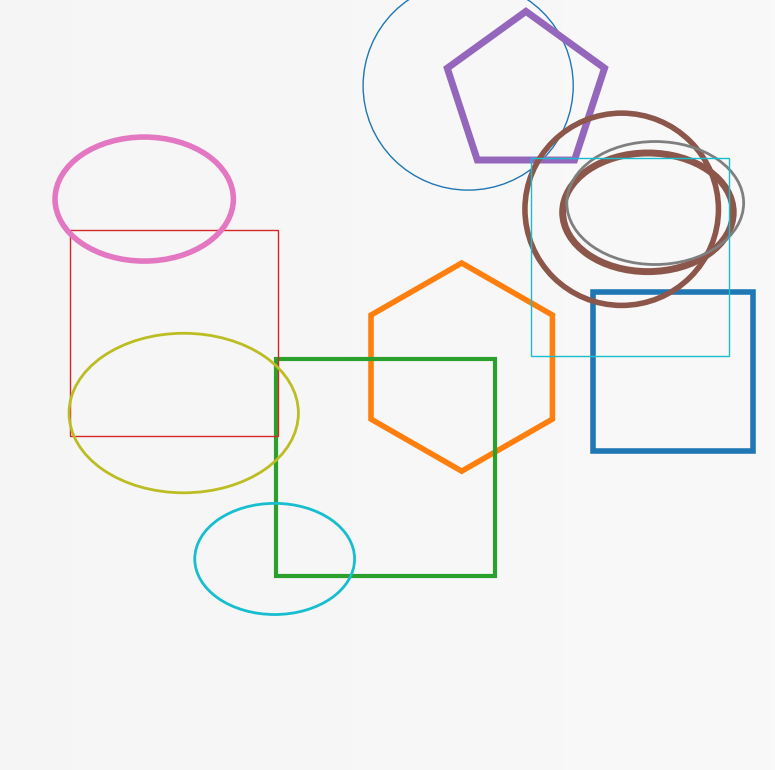[{"shape": "square", "thickness": 2, "radius": 0.52, "center": [0.869, 0.518]}, {"shape": "circle", "thickness": 0.5, "radius": 0.68, "center": [0.604, 0.889]}, {"shape": "hexagon", "thickness": 2, "radius": 0.68, "center": [0.596, 0.523]}, {"shape": "square", "thickness": 1.5, "radius": 0.7, "center": [0.498, 0.393]}, {"shape": "square", "thickness": 0.5, "radius": 0.67, "center": [0.225, 0.568]}, {"shape": "pentagon", "thickness": 2.5, "radius": 0.53, "center": [0.679, 0.879]}, {"shape": "oval", "thickness": 2.5, "radius": 0.55, "center": [0.836, 0.724]}, {"shape": "circle", "thickness": 2, "radius": 0.62, "center": [0.802, 0.728]}, {"shape": "oval", "thickness": 2, "radius": 0.58, "center": [0.186, 0.741]}, {"shape": "oval", "thickness": 1, "radius": 0.57, "center": [0.845, 0.736]}, {"shape": "oval", "thickness": 1, "radius": 0.74, "center": [0.237, 0.464]}, {"shape": "oval", "thickness": 1, "radius": 0.52, "center": [0.354, 0.274]}, {"shape": "square", "thickness": 0.5, "radius": 0.64, "center": [0.813, 0.666]}]